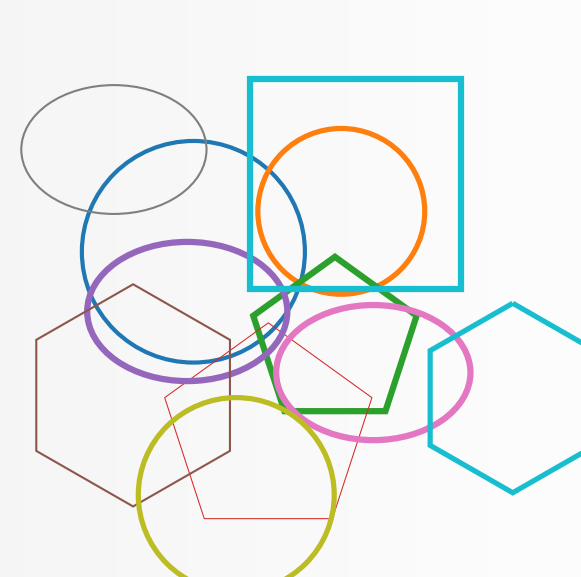[{"shape": "circle", "thickness": 2, "radius": 0.96, "center": [0.333, 0.563]}, {"shape": "circle", "thickness": 2.5, "radius": 0.72, "center": [0.587, 0.633]}, {"shape": "pentagon", "thickness": 3, "radius": 0.74, "center": [0.576, 0.407]}, {"shape": "pentagon", "thickness": 0.5, "radius": 0.94, "center": [0.462, 0.253]}, {"shape": "oval", "thickness": 3, "radius": 0.86, "center": [0.322, 0.46]}, {"shape": "hexagon", "thickness": 1, "radius": 0.96, "center": [0.229, 0.315]}, {"shape": "oval", "thickness": 3, "radius": 0.84, "center": [0.642, 0.354]}, {"shape": "oval", "thickness": 1, "radius": 0.8, "center": [0.196, 0.74]}, {"shape": "circle", "thickness": 2.5, "radius": 0.84, "center": [0.406, 0.142]}, {"shape": "square", "thickness": 3, "radius": 0.91, "center": [0.612, 0.68]}, {"shape": "hexagon", "thickness": 2.5, "radius": 0.82, "center": [0.882, 0.31]}]